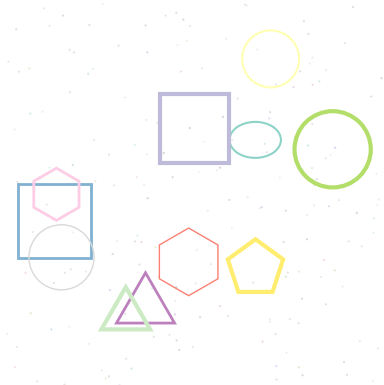[{"shape": "oval", "thickness": 1.5, "radius": 0.33, "center": [0.663, 0.637]}, {"shape": "circle", "thickness": 1.5, "radius": 0.37, "center": [0.703, 0.847]}, {"shape": "square", "thickness": 3, "radius": 0.45, "center": [0.505, 0.666]}, {"shape": "hexagon", "thickness": 1, "radius": 0.44, "center": [0.49, 0.32]}, {"shape": "square", "thickness": 2, "radius": 0.48, "center": [0.142, 0.427]}, {"shape": "circle", "thickness": 3, "radius": 0.5, "center": [0.864, 0.612]}, {"shape": "hexagon", "thickness": 2, "radius": 0.34, "center": [0.147, 0.495]}, {"shape": "circle", "thickness": 1, "radius": 0.42, "center": [0.16, 0.332]}, {"shape": "triangle", "thickness": 2, "radius": 0.44, "center": [0.378, 0.204]}, {"shape": "triangle", "thickness": 3, "radius": 0.37, "center": [0.327, 0.181]}, {"shape": "pentagon", "thickness": 3, "radius": 0.38, "center": [0.664, 0.303]}]